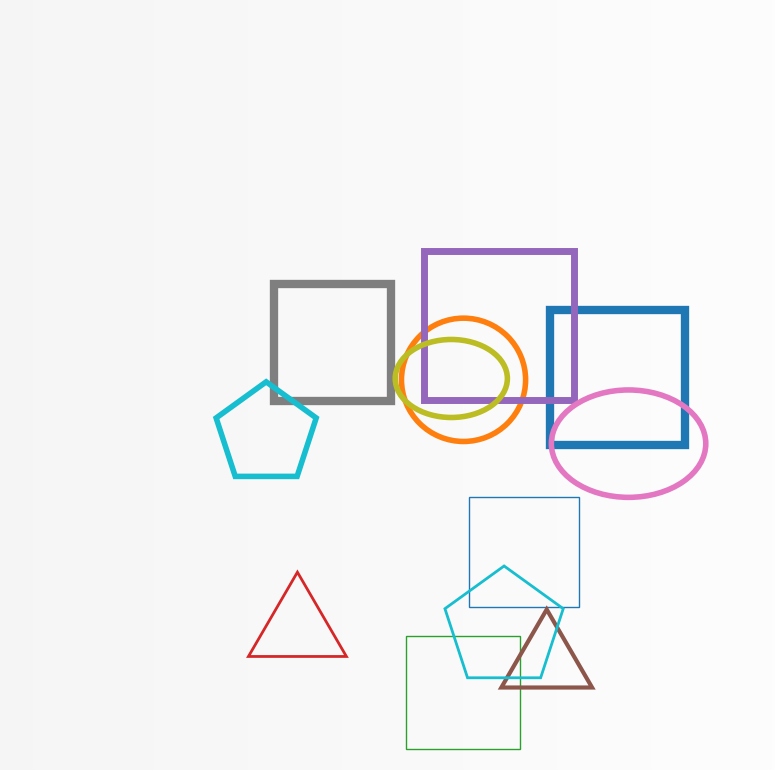[{"shape": "square", "thickness": 0.5, "radius": 0.36, "center": [0.676, 0.283]}, {"shape": "square", "thickness": 3, "radius": 0.44, "center": [0.797, 0.51]}, {"shape": "circle", "thickness": 2, "radius": 0.4, "center": [0.598, 0.507]}, {"shape": "square", "thickness": 0.5, "radius": 0.37, "center": [0.597, 0.101]}, {"shape": "triangle", "thickness": 1, "radius": 0.36, "center": [0.384, 0.184]}, {"shape": "square", "thickness": 2.5, "radius": 0.48, "center": [0.643, 0.578]}, {"shape": "triangle", "thickness": 1.5, "radius": 0.34, "center": [0.705, 0.141]}, {"shape": "oval", "thickness": 2, "radius": 0.5, "center": [0.811, 0.424]}, {"shape": "square", "thickness": 3, "radius": 0.38, "center": [0.429, 0.556]}, {"shape": "oval", "thickness": 2, "radius": 0.36, "center": [0.582, 0.508]}, {"shape": "pentagon", "thickness": 1, "radius": 0.4, "center": [0.65, 0.185]}, {"shape": "pentagon", "thickness": 2, "radius": 0.34, "center": [0.343, 0.436]}]